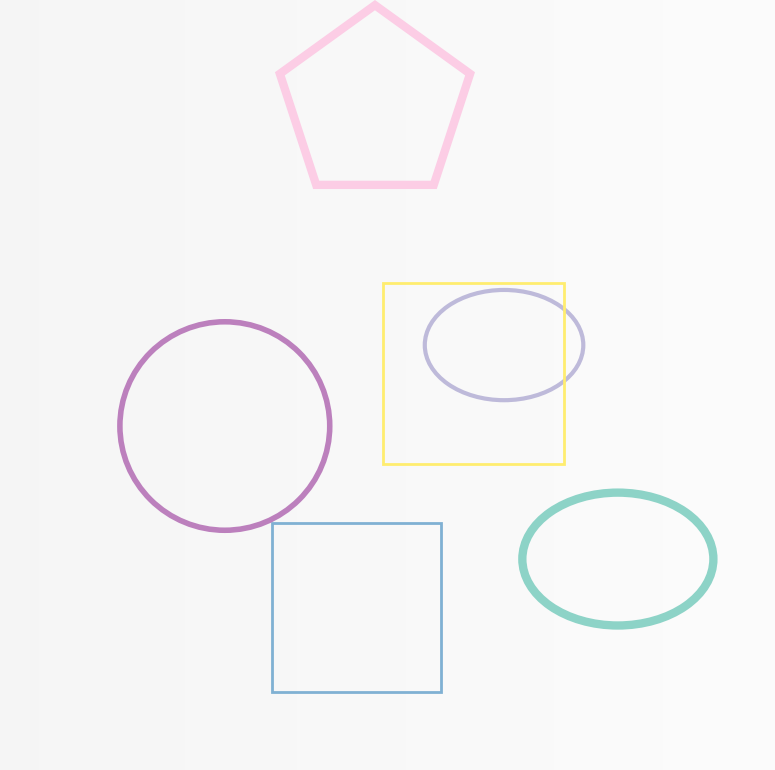[{"shape": "oval", "thickness": 3, "radius": 0.62, "center": [0.797, 0.274]}, {"shape": "oval", "thickness": 1.5, "radius": 0.51, "center": [0.65, 0.552]}, {"shape": "square", "thickness": 1, "radius": 0.55, "center": [0.46, 0.211]}, {"shape": "pentagon", "thickness": 3, "radius": 0.65, "center": [0.484, 0.864]}, {"shape": "circle", "thickness": 2, "radius": 0.68, "center": [0.29, 0.447]}, {"shape": "square", "thickness": 1, "radius": 0.59, "center": [0.611, 0.515]}]